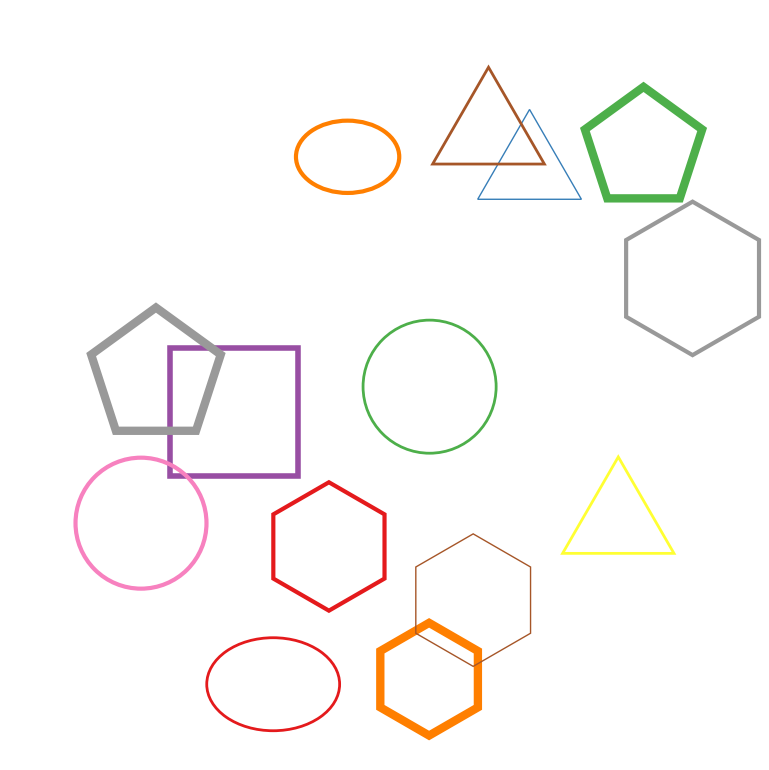[{"shape": "hexagon", "thickness": 1.5, "radius": 0.42, "center": [0.427, 0.29]}, {"shape": "oval", "thickness": 1, "radius": 0.43, "center": [0.355, 0.111]}, {"shape": "triangle", "thickness": 0.5, "radius": 0.39, "center": [0.688, 0.78]}, {"shape": "pentagon", "thickness": 3, "radius": 0.4, "center": [0.836, 0.807]}, {"shape": "circle", "thickness": 1, "radius": 0.43, "center": [0.558, 0.498]}, {"shape": "square", "thickness": 2, "radius": 0.42, "center": [0.303, 0.465]}, {"shape": "oval", "thickness": 1.5, "radius": 0.34, "center": [0.451, 0.796]}, {"shape": "hexagon", "thickness": 3, "radius": 0.37, "center": [0.557, 0.118]}, {"shape": "triangle", "thickness": 1, "radius": 0.42, "center": [0.803, 0.323]}, {"shape": "triangle", "thickness": 1, "radius": 0.42, "center": [0.634, 0.829]}, {"shape": "hexagon", "thickness": 0.5, "radius": 0.43, "center": [0.615, 0.221]}, {"shape": "circle", "thickness": 1.5, "radius": 0.43, "center": [0.183, 0.321]}, {"shape": "hexagon", "thickness": 1.5, "radius": 0.5, "center": [0.899, 0.638]}, {"shape": "pentagon", "thickness": 3, "radius": 0.44, "center": [0.203, 0.512]}]